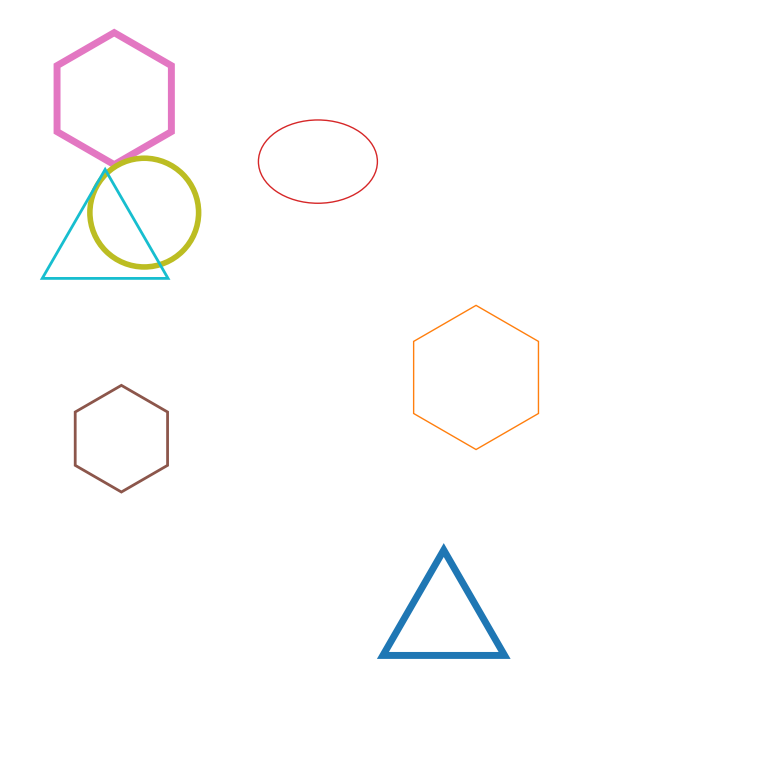[{"shape": "triangle", "thickness": 2.5, "radius": 0.46, "center": [0.576, 0.194]}, {"shape": "hexagon", "thickness": 0.5, "radius": 0.47, "center": [0.618, 0.51]}, {"shape": "oval", "thickness": 0.5, "radius": 0.39, "center": [0.413, 0.79]}, {"shape": "hexagon", "thickness": 1, "radius": 0.35, "center": [0.158, 0.43]}, {"shape": "hexagon", "thickness": 2.5, "radius": 0.43, "center": [0.148, 0.872]}, {"shape": "circle", "thickness": 2, "radius": 0.35, "center": [0.187, 0.724]}, {"shape": "triangle", "thickness": 1, "radius": 0.47, "center": [0.137, 0.686]}]